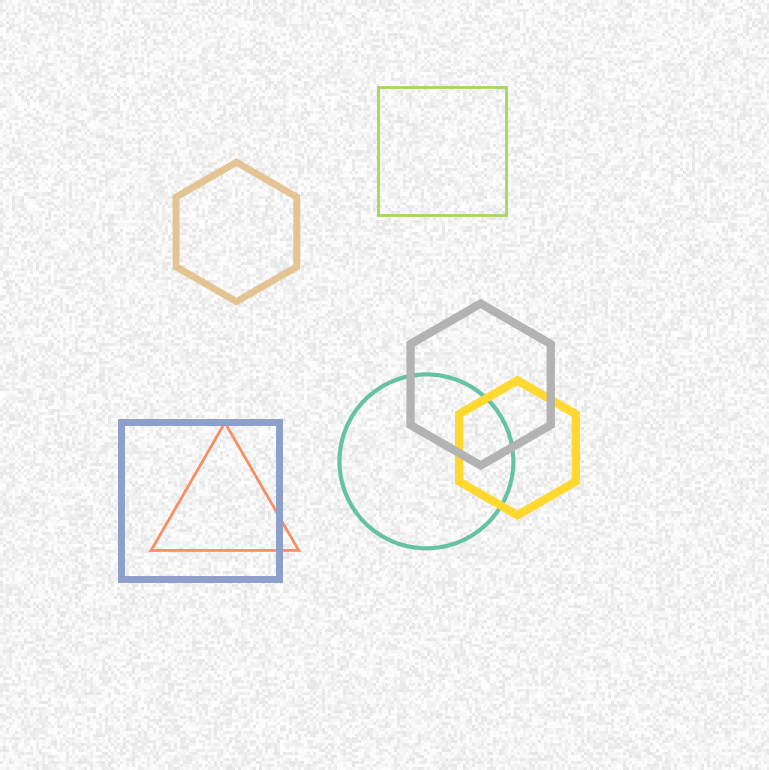[{"shape": "circle", "thickness": 1.5, "radius": 0.56, "center": [0.554, 0.401]}, {"shape": "triangle", "thickness": 1, "radius": 0.55, "center": [0.292, 0.34]}, {"shape": "square", "thickness": 2.5, "radius": 0.51, "center": [0.26, 0.35]}, {"shape": "square", "thickness": 1, "radius": 0.42, "center": [0.574, 0.804]}, {"shape": "hexagon", "thickness": 3, "radius": 0.44, "center": [0.672, 0.418]}, {"shape": "hexagon", "thickness": 2.5, "radius": 0.45, "center": [0.307, 0.699]}, {"shape": "hexagon", "thickness": 3, "radius": 0.53, "center": [0.624, 0.501]}]